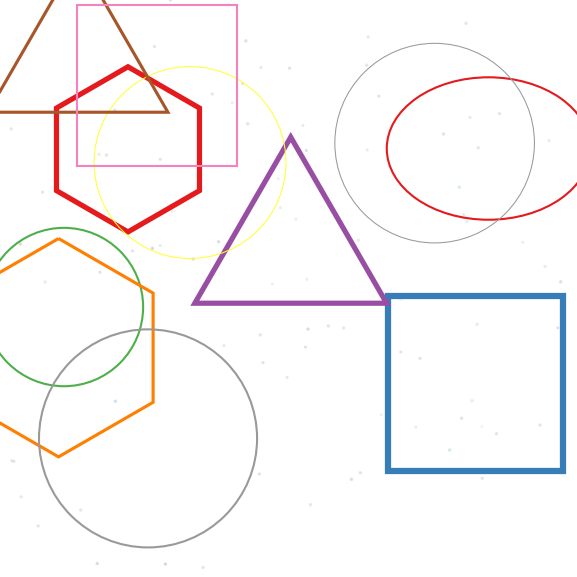[{"shape": "oval", "thickness": 1, "radius": 0.88, "center": [0.846, 0.742]}, {"shape": "hexagon", "thickness": 2.5, "radius": 0.71, "center": [0.222, 0.741]}, {"shape": "square", "thickness": 3, "radius": 0.76, "center": [0.824, 0.336]}, {"shape": "circle", "thickness": 1, "radius": 0.69, "center": [0.111, 0.467]}, {"shape": "triangle", "thickness": 2.5, "radius": 0.96, "center": [0.503, 0.57]}, {"shape": "hexagon", "thickness": 1.5, "radius": 0.95, "center": [0.101, 0.397]}, {"shape": "circle", "thickness": 0.5, "radius": 0.83, "center": [0.329, 0.718]}, {"shape": "triangle", "thickness": 1.5, "radius": 0.9, "center": [0.135, 0.895]}, {"shape": "square", "thickness": 1, "radius": 0.7, "center": [0.272, 0.852]}, {"shape": "circle", "thickness": 0.5, "radius": 0.86, "center": [0.753, 0.751]}, {"shape": "circle", "thickness": 1, "radius": 0.94, "center": [0.256, 0.24]}]